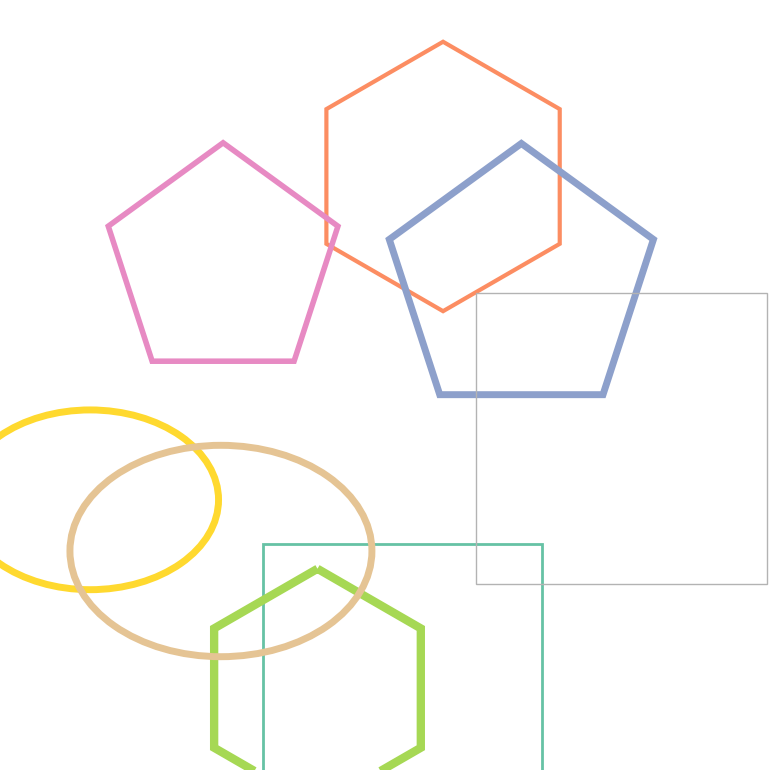[{"shape": "square", "thickness": 1, "radius": 0.91, "center": [0.522, 0.112]}, {"shape": "hexagon", "thickness": 1.5, "radius": 0.87, "center": [0.575, 0.771]}, {"shape": "pentagon", "thickness": 2.5, "radius": 0.9, "center": [0.677, 0.633]}, {"shape": "pentagon", "thickness": 2, "radius": 0.78, "center": [0.29, 0.658]}, {"shape": "hexagon", "thickness": 3, "radius": 0.77, "center": [0.412, 0.106]}, {"shape": "oval", "thickness": 2.5, "radius": 0.83, "center": [0.117, 0.351]}, {"shape": "oval", "thickness": 2.5, "radius": 0.98, "center": [0.287, 0.284]}, {"shape": "square", "thickness": 0.5, "radius": 0.95, "center": [0.807, 0.431]}]